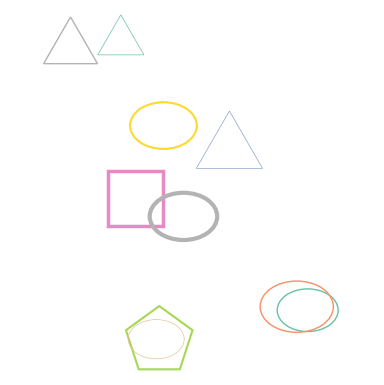[{"shape": "oval", "thickness": 1, "radius": 0.4, "center": [0.799, 0.194]}, {"shape": "triangle", "thickness": 0.5, "radius": 0.35, "center": [0.314, 0.892]}, {"shape": "oval", "thickness": 1, "radius": 0.48, "center": [0.771, 0.203]}, {"shape": "triangle", "thickness": 0.5, "radius": 0.5, "center": [0.596, 0.612]}, {"shape": "square", "thickness": 2.5, "radius": 0.36, "center": [0.352, 0.484]}, {"shape": "pentagon", "thickness": 1.5, "radius": 0.45, "center": [0.414, 0.114]}, {"shape": "oval", "thickness": 1.5, "radius": 0.43, "center": [0.425, 0.674]}, {"shape": "oval", "thickness": 0.5, "radius": 0.36, "center": [0.406, 0.119]}, {"shape": "oval", "thickness": 3, "radius": 0.44, "center": [0.476, 0.438]}, {"shape": "triangle", "thickness": 1, "radius": 0.4, "center": [0.183, 0.875]}]